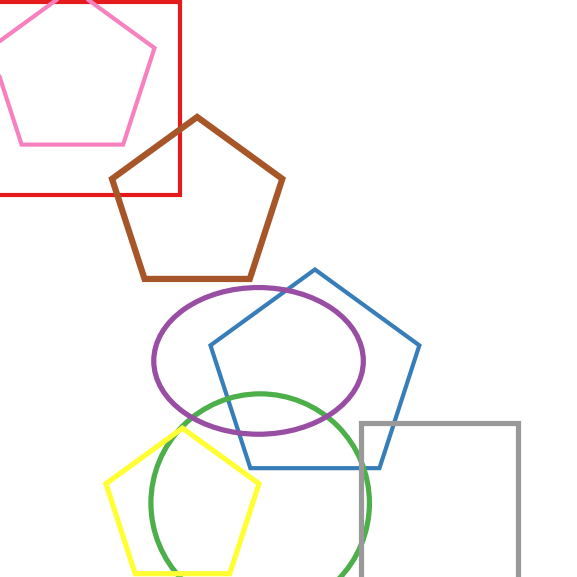[{"shape": "square", "thickness": 2, "radius": 0.83, "center": [0.146, 0.828]}, {"shape": "pentagon", "thickness": 2, "radius": 0.95, "center": [0.545, 0.342]}, {"shape": "circle", "thickness": 2.5, "radius": 0.95, "center": [0.451, 0.128]}, {"shape": "oval", "thickness": 2.5, "radius": 0.91, "center": [0.448, 0.374]}, {"shape": "pentagon", "thickness": 2.5, "radius": 0.7, "center": [0.316, 0.118]}, {"shape": "pentagon", "thickness": 3, "radius": 0.78, "center": [0.341, 0.642]}, {"shape": "pentagon", "thickness": 2, "radius": 0.75, "center": [0.125, 0.87]}, {"shape": "square", "thickness": 2.5, "radius": 0.68, "center": [0.761, 0.131]}]